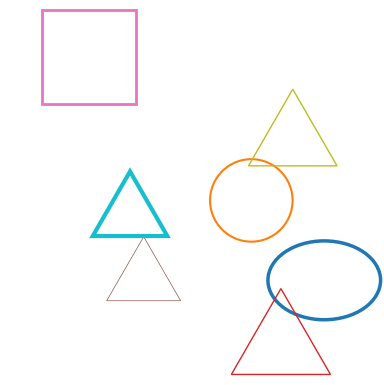[{"shape": "oval", "thickness": 2.5, "radius": 0.73, "center": [0.842, 0.272]}, {"shape": "circle", "thickness": 1.5, "radius": 0.54, "center": [0.653, 0.479]}, {"shape": "triangle", "thickness": 1, "radius": 0.74, "center": [0.73, 0.102]}, {"shape": "triangle", "thickness": 0.5, "radius": 0.55, "center": [0.373, 0.274]}, {"shape": "square", "thickness": 2, "radius": 0.61, "center": [0.232, 0.851]}, {"shape": "triangle", "thickness": 1, "radius": 0.66, "center": [0.76, 0.636]}, {"shape": "triangle", "thickness": 3, "radius": 0.56, "center": [0.338, 0.443]}]